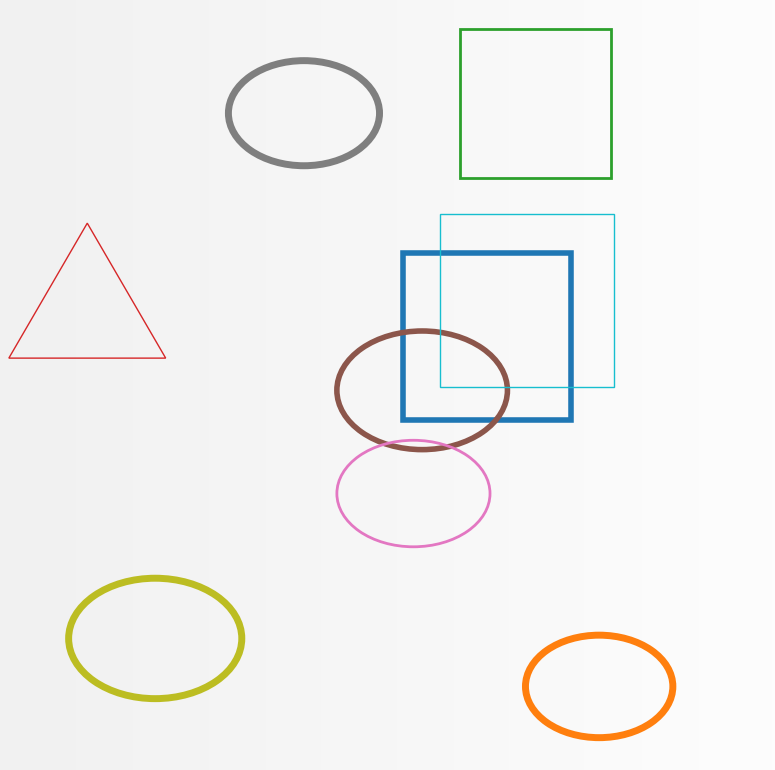[{"shape": "square", "thickness": 2, "radius": 0.54, "center": [0.629, 0.563]}, {"shape": "oval", "thickness": 2.5, "radius": 0.48, "center": [0.773, 0.109]}, {"shape": "square", "thickness": 1, "radius": 0.48, "center": [0.691, 0.866]}, {"shape": "triangle", "thickness": 0.5, "radius": 0.58, "center": [0.113, 0.593]}, {"shape": "oval", "thickness": 2, "radius": 0.55, "center": [0.545, 0.493]}, {"shape": "oval", "thickness": 1, "radius": 0.49, "center": [0.533, 0.359]}, {"shape": "oval", "thickness": 2.5, "radius": 0.49, "center": [0.392, 0.853]}, {"shape": "oval", "thickness": 2.5, "radius": 0.56, "center": [0.2, 0.171]}, {"shape": "square", "thickness": 0.5, "radius": 0.56, "center": [0.68, 0.61]}]